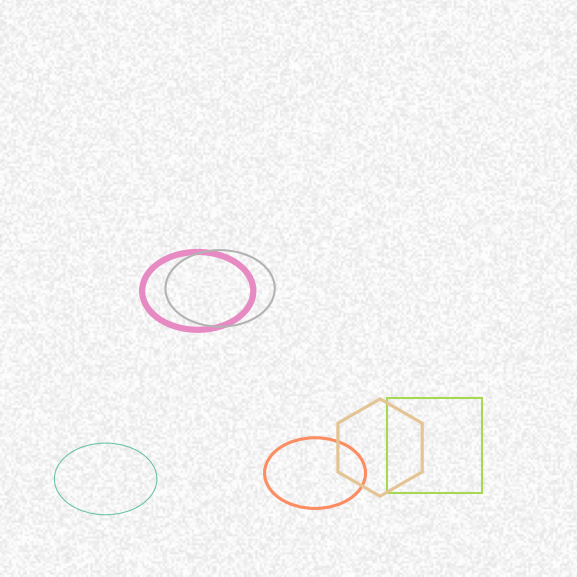[{"shape": "oval", "thickness": 0.5, "radius": 0.44, "center": [0.183, 0.17]}, {"shape": "oval", "thickness": 1.5, "radius": 0.44, "center": [0.546, 0.18]}, {"shape": "oval", "thickness": 3, "radius": 0.48, "center": [0.342, 0.495]}, {"shape": "square", "thickness": 1, "radius": 0.41, "center": [0.753, 0.228]}, {"shape": "hexagon", "thickness": 1.5, "radius": 0.42, "center": [0.658, 0.224]}, {"shape": "oval", "thickness": 1, "radius": 0.47, "center": [0.381, 0.5]}]